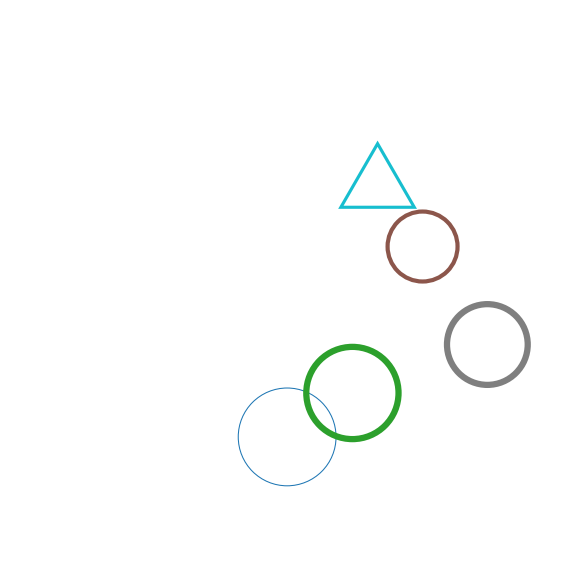[{"shape": "circle", "thickness": 0.5, "radius": 0.42, "center": [0.497, 0.243]}, {"shape": "circle", "thickness": 3, "radius": 0.4, "center": [0.61, 0.319]}, {"shape": "circle", "thickness": 2, "radius": 0.3, "center": [0.732, 0.572]}, {"shape": "circle", "thickness": 3, "radius": 0.35, "center": [0.844, 0.403]}, {"shape": "triangle", "thickness": 1.5, "radius": 0.37, "center": [0.654, 0.677]}]